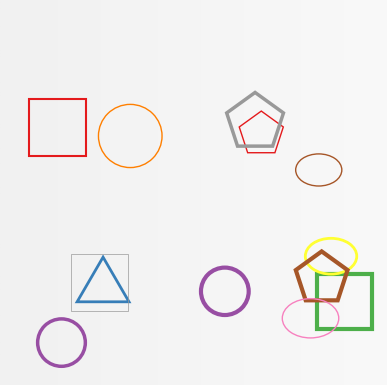[{"shape": "pentagon", "thickness": 1, "radius": 0.3, "center": [0.674, 0.652]}, {"shape": "square", "thickness": 1.5, "radius": 0.37, "center": [0.148, 0.67]}, {"shape": "triangle", "thickness": 2, "radius": 0.39, "center": [0.266, 0.255]}, {"shape": "square", "thickness": 3, "radius": 0.35, "center": [0.888, 0.216]}, {"shape": "circle", "thickness": 3, "radius": 0.31, "center": [0.58, 0.243]}, {"shape": "circle", "thickness": 2.5, "radius": 0.31, "center": [0.159, 0.11]}, {"shape": "circle", "thickness": 1, "radius": 0.41, "center": [0.336, 0.647]}, {"shape": "oval", "thickness": 2, "radius": 0.33, "center": [0.854, 0.335]}, {"shape": "pentagon", "thickness": 3, "radius": 0.35, "center": [0.83, 0.277]}, {"shape": "oval", "thickness": 1, "radius": 0.3, "center": [0.823, 0.559]}, {"shape": "oval", "thickness": 1, "radius": 0.36, "center": [0.801, 0.173]}, {"shape": "pentagon", "thickness": 2.5, "radius": 0.39, "center": [0.658, 0.683]}, {"shape": "square", "thickness": 0.5, "radius": 0.37, "center": [0.258, 0.266]}]